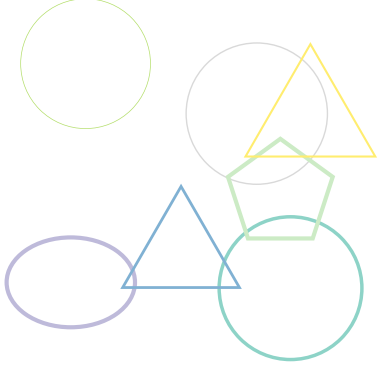[{"shape": "circle", "thickness": 2.5, "radius": 0.93, "center": [0.755, 0.252]}, {"shape": "oval", "thickness": 3, "radius": 0.83, "center": [0.184, 0.267]}, {"shape": "triangle", "thickness": 2, "radius": 0.88, "center": [0.47, 0.341]}, {"shape": "circle", "thickness": 0.5, "radius": 0.84, "center": [0.222, 0.835]}, {"shape": "circle", "thickness": 1, "radius": 0.92, "center": [0.667, 0.705]}, {"shape": "pentagon", "thickness": 3, "radius": 0.72, "center": [0.728, 0.496]}, {"shape": "triangle", "thickness": 1.5, "radius": 0.97, "center": [0.806, 0.691]}]